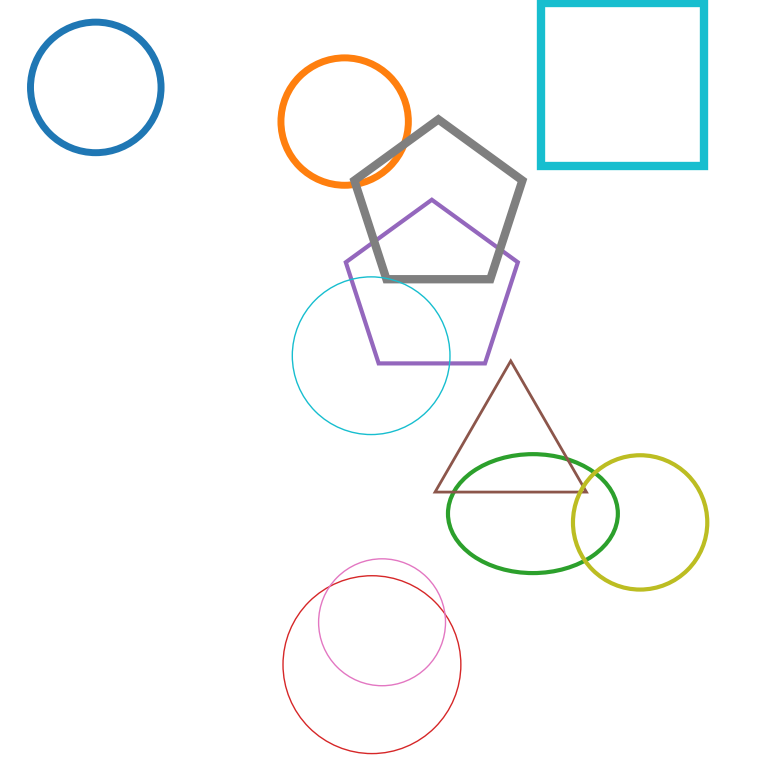[{"shape": "circle", "thickness": 2.5, "radius": 0.42, "center": [0.124, 0.886]}, {"shape": "circle", "thickness": 2.5, "radius": 0.41, "center": [0.448, 0.842]}, {"shape": "oval", "thickness": 1.5, "radius": 0.55, "center": [0.692, 0.333]}, {"shape": "circle", "thickness": 0.5, "radius": 0.58, "center": [0.483, 0.137]}, {"shape": "pentagon", "thickness": 1.5, "radius": 0.59, "center": [0.561, 0.623]}, {"shape": "triangle", "thickness": 1, "radius": 0.57, "center": [0.663, 0.418]}, {"shape": "circle", "thickness": 0.5, "radius": 0.41, "center": [0.496, 0.192]}, {"shape": "pentagon", "thickness": 3, "radius": 0.57, "center": [0.569, 0.73]}, {"shape": "circle", "thickness": 1.5, "radius": 0.44, "center": [0.831, 0.322]}, {"shape": "square", "thickness": 3, "radius": 0.53, "center": [0.808, 0.89]}, {"shape": "circle", "thickness": 0.5, "radius": 0.51, "center": [0.482, 0.538]}]